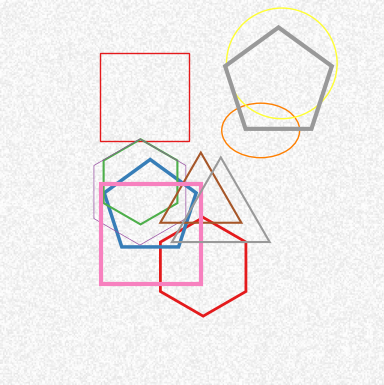[{"shape": "square", "thickness": 1, "radius": 0.58, "center": [0.375, 0.748]}, {"shape": "hexagon", "thickness": 2, "radius": 0.64, "center": [0.528, 0.307]}, {"shape": "pentagon", "thickness": 2.5, "radius": 0.63, "center": [0.39, 0.46]}, {"shape": "hexagon", "thickness": 1.5, "radius": 0.55, "center": [0.365, 0.528]}, {"shape": "hexagon", "thickness": 0.5, "radius": 0.69, "center": [0.363, 0.501]}, {"shape": "oval", "thickness": 1, "radius": 0.51, "center": [0.677, 0.661]}, {"shape": "circle", "thickness": 1, "radius": 0.72, "center": [0.732, 0.835]}, {"shape": "triangle", "thickness": 1.5, "radius": 0.61, "center": [0.522, 0.482]}, {"shape": "square", "thickness": 3, "radius": 0.65, "center": [0.393, 0.393]}, {"shape": "pentagon", "thickness": 3, "radius": 0.73, "center": [0.723, 0.783]}, {"shape": "triangle", "thickness": 1.5, "radius": 0.73, "center": [0.574, 0.445]}]